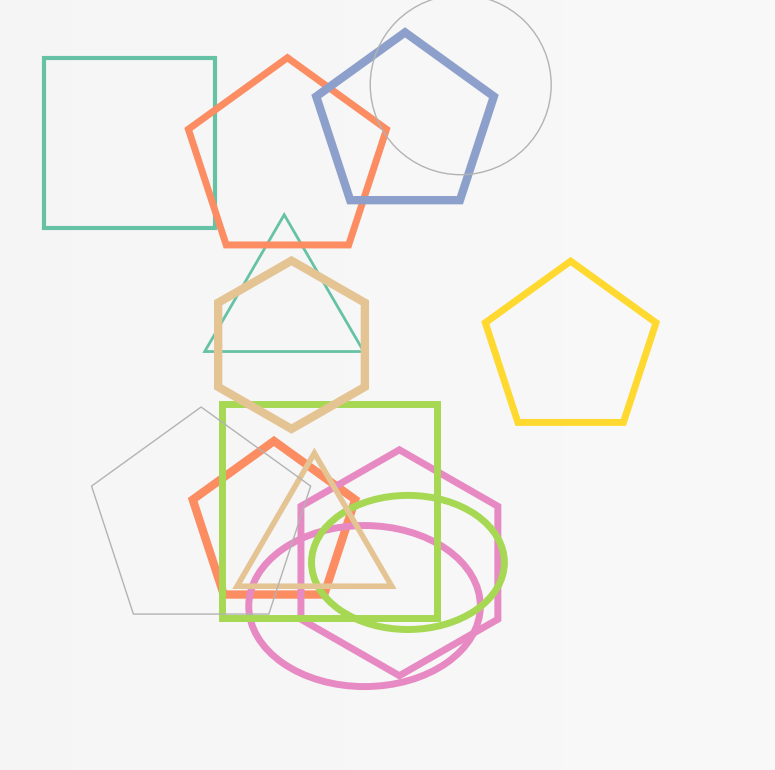[{"shape": "triangle", "thickness": 1, "radius": 0.59, "center": [0.367, 0.603]}, {"shape": "square", "thickness": 1.5, "radius": 0.55, "center": [0.167, 0.814]}, {"shape": "pentagon", "thickness": 2.5, "radius": 0.67, "center": [0.371, 0.791]}, {"shape": "pentagon", "thickness": 3, "radius": 0.55, "center": [0.354, 0.317]}, {"shape": "pentagon", "thickness": 3, "radius": 0.6, "center": [0.523, 0.837]}, {"shape": "oval", "thickness": 2.5, "radius": 0.75, "center": [0.47, 0.213]}, {"shape": "hexagon", "thickness": 2.5, "radius": 0.73, "center": [0.515, 0.269]}, {"shape": "square", "thickness": 2.5, "radius": 0.69, "center": [0.425, 0.336]}, {"shape": "oval", "thickness": 2.5, "radius": 0.62, "center": [0.526, 0.27]}, {"shape": "pentagon", "thickness": 2.5, "radius": 0.58, "center": [0.736, 0.545]}, {"shape": "triangle", "thickness": 2, "radius": 0.58, "center": [0.406, 0.296]}, {"shape": "hexagon", "thickness": 3, "radius": 0.55, "center": [0.376, 0.552]}, {"shape": "pentagon", "thickness": 0.5, "radius": 0.74, "center": [0.259, 0.323]}, {"shape": "circle", "thickness": 0.5, "radius": 0.58, "center": [0.594, 0.89]}]